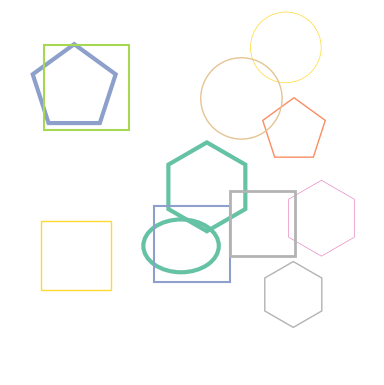[{"shape": "hexagon", "thickness": 3, "radius": 0.58, "center": [0.537, 0.515]}, {"shape": "oval", "thickness": 3, "radius": 0.49, "center": [0.47, 0.361]}, {"shape": "pentagon", "thickness": 1, "radius": 0.43, "center": [0.764, 0.661]}, {"shape": "pentagon", "thickness": 3, "radius": 0.57, "center": [0.193, 0.772]}, {"shape": "square", "thickness": 1.5, "radius": 0.5, "center": [0.498, 0.366]}, {"shape": "hexagon", "thickness": 0.5, "radius": 0.49, "center": [0.835, 0.433]}, {"shape": "square", "thickness": 1.5, "radius": 0.55, "center": [0.224, 0.772]}, {"shape": "square", "thickness": 1, "radius": 0.45, "center": [0.197, 0.336]}, {"shape": "circle", "thickness": 0.5, "radius": 0.46, "center": [0.742, 0.877]}, {"shape": "circle", "thickness": 1, "radius": 0.53, "center": [0.627, 0.744]}, {"shape": "square", "thickness": 2, "radius": 0.42, "center": [0.681, 0.421]}, {"shape": "hexagon", "thickness": 1, "radius": 0.43, "center": [0.762, 0.235]}]